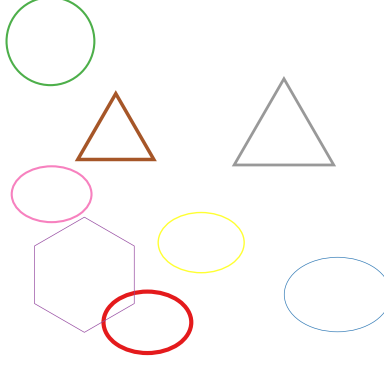[{"shape": "oval", "thickness": 3, "radius": 0.57, "center": [0.383, 0.163]}, {"shape": "oval", "thickness": 0.5, "radius": 0.69, "center": [0.877, 0.235]}, {"shape": "circle", "thickness": 1.5, "radius": 0.57, "center": [0.131, 0.893]}, {"shape": "hexagon", "thickness": 0.5, "radius": 0.75, "center": [0.219, 0.286]}, {"shape": "oval", "thickness": 1, "radius": 0.56, "center": [0.523, 0.37]}, {"shape": "triangle", "thickness": 2.5, "radius": 0.57, "center": [0.301, 0.643]}, {"shape": "oval", "thickness": 1.5, "radius": 0.52, "center": [0.134, 0.496]}, {"shape": "triangle", "thickness": 2, "radius": 0.75, "center": [0.738, 0.646]}]